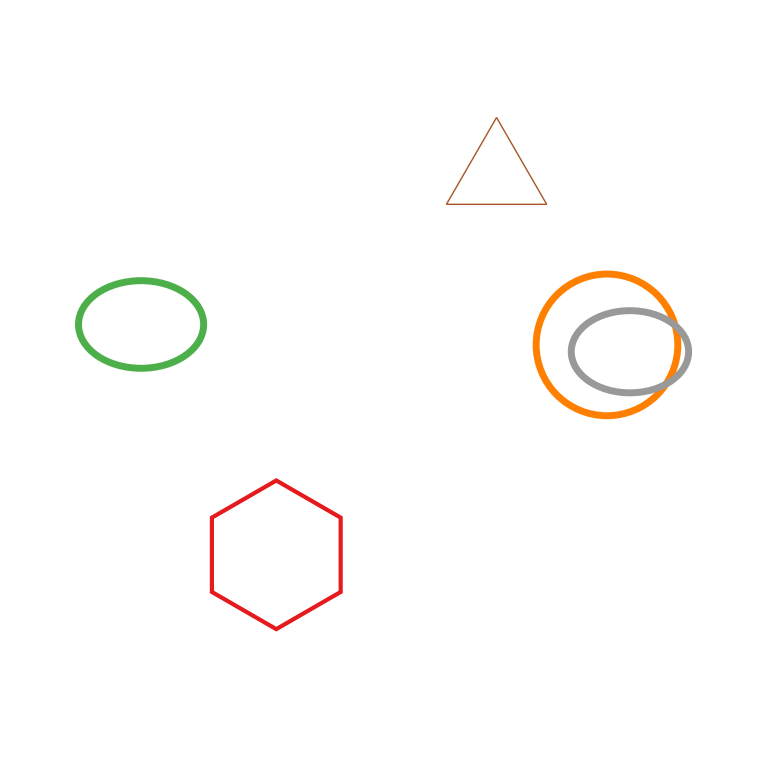[{"shape": "hexagon", "thickness": 1.5, "radius": 0.48, "center": [0.359, 0.279]}, {"shape": "oval", "thickness": 2.5, "radius": 0.41, "center": [0.183, 0.579]}, {"shape": "circle", "thickness": 2.5, "radius": 0.46, "center": [0.788, 0.552]}, {"shape": "triangle", "thickness": 0.5, "radius": 0.38, "center": [0.645, 0.772]}, {"shape": "oval", "thickness": 2.5, "radius": 0.38, "center": [0.818, 0.543]}]